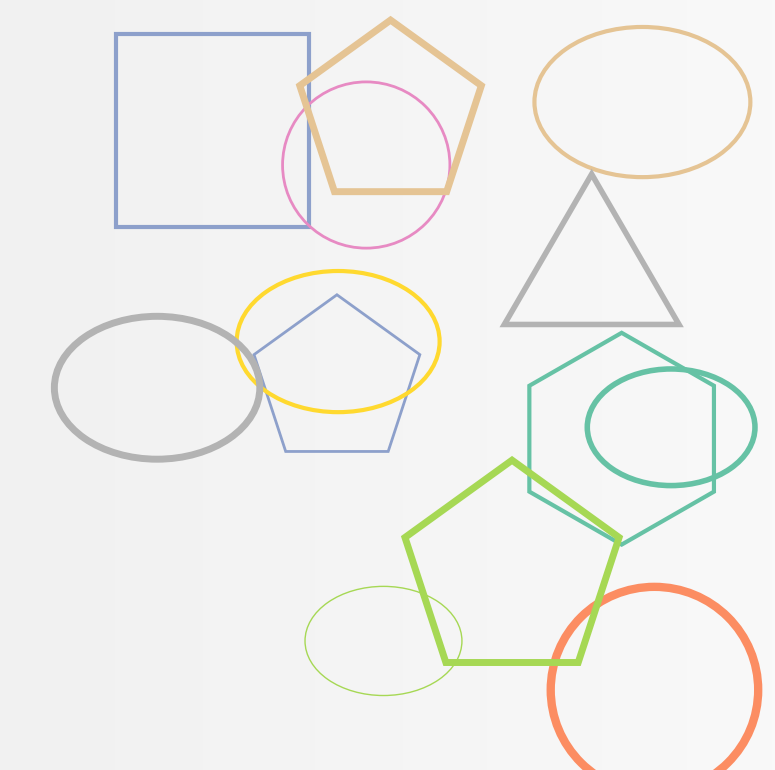[{"shape": "oval", "thickness": 2, "radius": 0.54, "center": [0.866, 0.445]}, {"shape": "hexagon", "thickness": 1.5, "radius": 0.69, "center": [0.802, 0.43]}, {"shape": "circle", "thickness": 3, "radius": 0.67, "center": [0.844, 0.104]}, {"shape": "square", "thickness": 1.5, "radius": 0.62, "center": [0.274, 0.83]}, {"shape": "pentagon", "thickness": 1, "radius": 0.56, "center": [0.435, 0.505]}, {"shape": "circle", "thickness": 1, "radius": 0.54, "center": [0.473, 0.786]}, {"shape": "oval", "thickness": 0.5, "radius": 0.51, "center": [0.495, 0.168]}, {"shape": "pentagon", "thickness": 2.5, "radius": 0.73, "center": [0.661, 0.257]}, {"shape": "oval", "thickness": 1.5, "radius": 0.65, "center": [0.436, 0.556]}, {"shape": "oval", "thickness": 1.5, "radius": 0.7, "center": [0.829, 0.867]}, {"shape": "pentagon", "thickness": 2.5, "radius": 0.62, "center": [0.504, 0.851]}, {"shape": "triangle", "thickness": 2, "radius": 0.65, "center": [0.763, 0.644]}, {"shape": "oval", "thickness": 2.5, "radius": 0.66, "center": [0.203, 0.496]}]